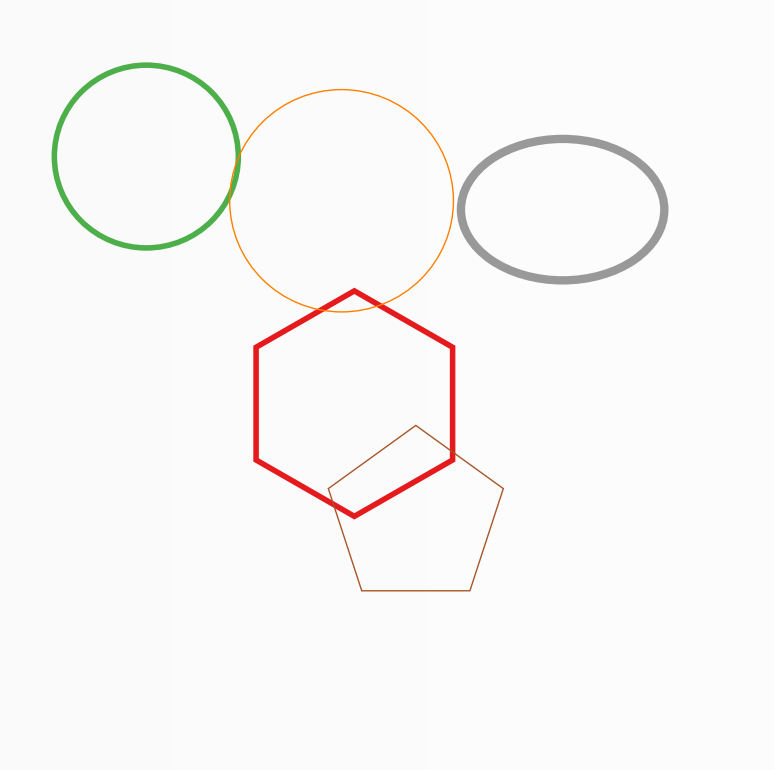[{"shape": "hexagon", "thickness": 2, "radius": 0.73, "center": [0.457, 0.476]}, {"shape": "circle", "thickness": 2, "radius": 0.59, "center": [0.189, 0.797]}, {"shape": "circle", "thickness": 0.5, "radius": 0.72, "center": [0.441, 0.739]}, {"shape": "pentagon", "thickness": 0.5, "radius": 0.59, "center": [0.537, 0.329]}, {"shape": "oval", "thickness": 3, "radius": 0.66, "center": [0.726, 0.728]}]